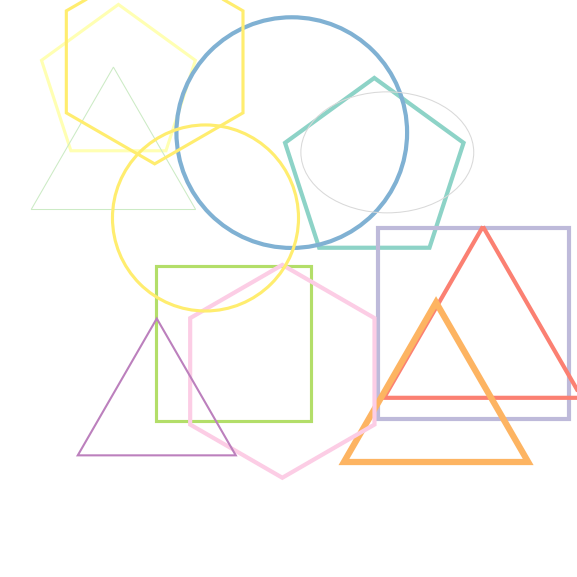[{"shape": "pentagon", "thickness": 2, "radius": 0.81, "center": [0.648, 0.702]}, {"shape": "pentagon", "thickness": 1.5, "radius": 0.7, "center": [0.205, 0.851]}, {"shape": "square", "thickness": 2, "radius": 0.83, "center": [0.82, 0.439]}, {"shape": "triangle", "thickness": 2, "radius": 0.99, "center": [0.836, 0.409]}, {"shape": "circle", "thickness": 2, "radius": 1.0, "center": [0.505, 0.769]}, {"shape": "triangle", "thickness": 3, "radius": 0.92, "center": [0.755, 0.291]}, {"shape": "square", "thickness": 1.5, "radius": 0.67, "center": [0.404, 0.404]}, {"shape": "hexagon", "thickness": 2, "radius": 0.92, "center": [0.489, 0.356]}, {"shape": "oval", "thickness": 0.5, "radius": 0.75, "center": [0.671, 0.735]}, {"shape": "triangle", "thickness": 1, "radius": 0.79, "center": [0.271, 0.29]}, {"shape": "triangle", "thickness": 0.5, "radius": 0.82, "center": [0.196, 0.719]}, {"shape": "circle", "thickness": 1.5, "radius": 0.81, "center": [0.356, 0.622]}, {"shape": "hexagon", "thickness": 1.5, "radius": 0.88, "center": [0.268, 0.892]}]